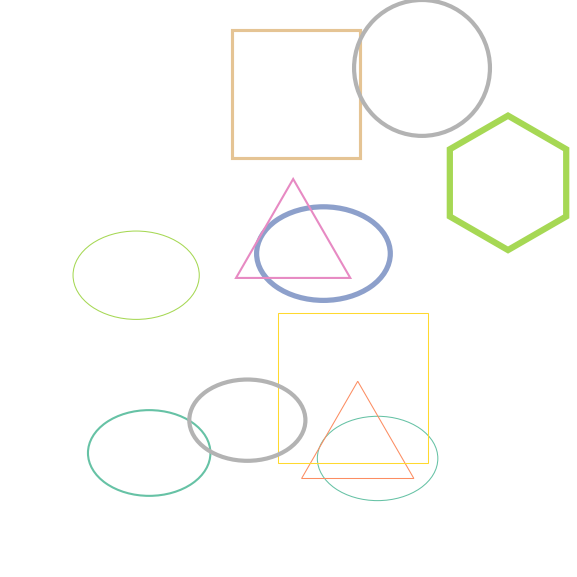[{"shape": "oval", "thickness": 0.5, "radius": 0.52, "center": [0.654, 0.205]}, {"shape": "oval", "thickness": 1, "radius": 0.53, "center": [0.258, 0.215]}, {"shape": "triangle", "thickness": 0.5, "radius": 0.56, "center": [0.619, 0.227]}, {"shape": "oval", "thickness": 2.5, "radius": 0.58, "center": [0.56, 0.56]}, {"shape": "triangle", "thickness": 1, "radius": 0.57, "center": [0.508, 0.575]}, {"shape": "hexagon", "thickness": 3, "radius": 0.58, "center": [0.88, 0.683]}, {"shape": "oval", "thickness": 0.5, "radius": 0.55, "center": [0.236, 0.523]}, {"shape": "square", "thickness": 0.5, "radius": 0.65, "center": [0.612, 0.327]}, {"shape": "square", "thickness": 1.5, "radius": 0.56, "center": [0.512, 0.836]}, {"shape": "circle", "thickness": 2, "radius": 0.59, "center": [0.731, 0.881]}, {"shape": "oval", "thickness": 2, "radius": 0.5, "center": [0.428, 0.272]}]